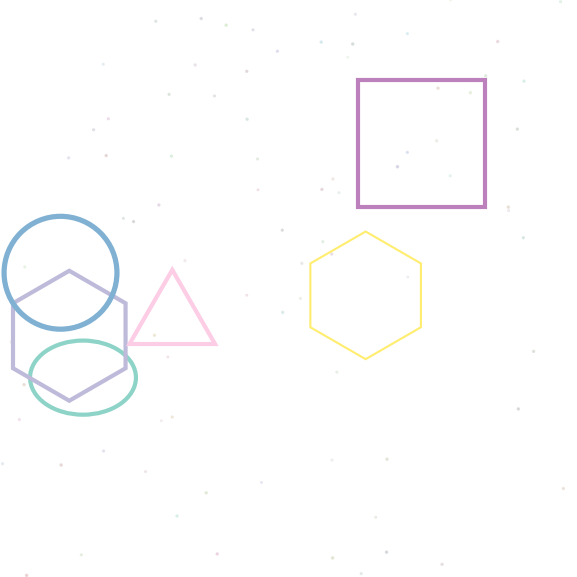[{"shape": "oval", "thickness": 2, "radius": 0.46, "center": [0.144, 0.345]}, {"shape": "hexagon", "thickness": 2, "radius": 0.56, "center": [0.12, 0.418]}, {"shape": "circle", "thickness": 2.5, "radius": 0.49, "center": [0.105, 0.527]}, {"shape": "triangle", "thickness": 2, "radius": 0.43, "center": [0.298, 0.446]}, {"shape": "square", "thickness": 2, "radius": 0.55, "center": [0.73, 0.751]}, {"shape": "hexagon", "thickness": 1, "radius": 0.55, "center": [0.633, 0.488]}]